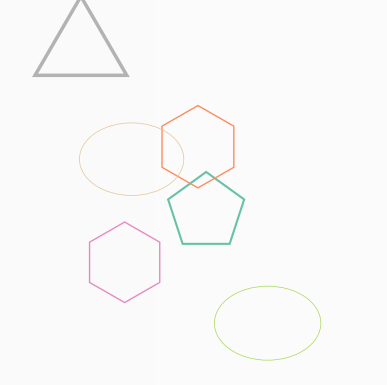[{"shape": "pentagon", "thickness": 1.5, "radius": 0.52, "center": [0.532, 0.45]}, {"shape": "hexagon", "thickness": 1, "radius": 0.53, "center": [0.511, 0.619]}, {"shape": "hexagon", "thickness": 1, "radius": 0.52, "center": [0.322, 0.319]}, {"shape": "oval", "thickness": 0.5, "radius": 0.69, "center": [0.691, 0.161]}, {"shape": "oval", "thickness": 0.5, "radius": 0.67, "center": [0.34, 0.587]}, {"shape": "triangle", "thickness": 2.5, "radius": 0.68, "center": [0.209, 0.873]}]